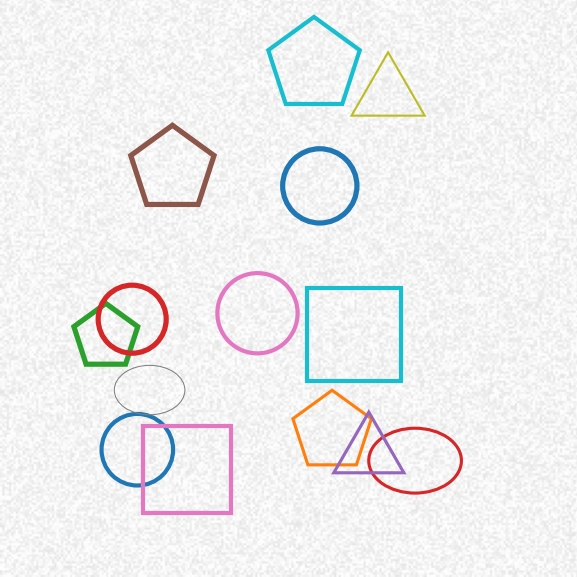[{"shape": "circle", "thickness": 2.5, "radius": 0.32, "center": [0.554, 0.677]}, {"shape": "circle", "thickness": 2, "radius": 0.31, "center": [0.238, 0.22]}, {"shape": "pentagon", "thickness": 1.5, "radius": 0.36, "center": [0.575, 0.252]}, {"shape": "pentagon", "thickness": 2.5, "radius": 0.29, "center": [0.183, 0.416]}, {"shape": "circle", "thickness": 2.5, "radius": 0.29, "center": [0.229, 0.446]}, {"shape": "oval", "thickness": 1.5, "radius": 0.4, "center": [0.719, 0.201]}, {"shape": "triangle", "thickness": 1.5, "radius": 0.35, "center": [0.639, 0.215]}, {"shape": "pentagon", "thickness": 2.5, "radius": 0.38, "center": [0.299, 0.706]}, {"shape": "circle", "thickness": 2, "radius": 0.35, "center": [0.446, 0.457]}, {"shape": "square", "thickness": 2, "radius": 0.38, "center": [0.324, 0.186]}, {"shape": "oval", "thickness": 0.5, "radius": 0.31, "center": [0.259, 0.324]}, {"shape": "triangle", "thickness": 1, "radius": 0.37, "center": [0.672, 0.835]}, {"shape": "square", "thickness": 2, "radius": 0.41, "center": [0.613, 0.42]}, {"shape": "pentagon", "thickness": 2, "radius": 0.42, "center": [0.544, 0.887]}]